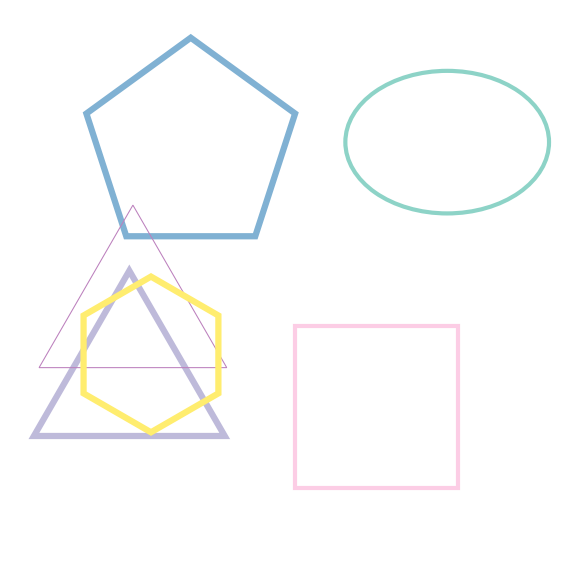[{"shape": "oval", "thickness": 2, "radius": 0.88, "center": [0.774, 0.753]}, {"shape": "triangle", "thickness": 3, "radius": 0.95, "center": [0.224, 0.34]}, {"shape": "pentagon", "thickness": 3, "radius": 0.95, "center": [0.33, 0.744]}, {"shape": "square", "thickness": 2, "radius": 0.7, "center": [0.652, 0.294]}, {"shape": "triangle", "thickness": 0.5, "radius": 0.94, "center": [0.23, 0.456]}, {"shape": "hexagon", "thickness": 3, "radius": 0.67, "center": [0.261, 0.385]}]